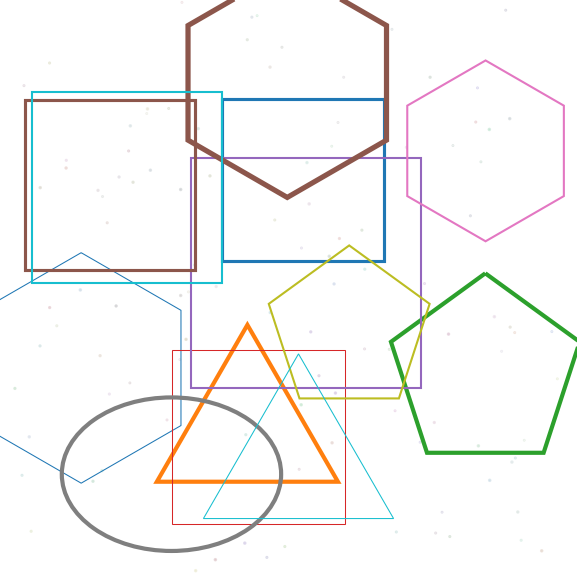[{"shape": "square", "thickness": 1.5, "radius": 0.7, "center": [0.525, 0.687]}, {"shape": "hexagon", "thickness": 0.5, "radius": 1.0, "center": [0.141, 0.362]}, {"shape": "triangle", "thickness": 2, "radius": 0.91, "center": [0.428, 0.256]}, {"shape": "pentagon", "thickness": 2, "radius": 0.86, "center": [0.84, 0.354]}, {"shape": "square", "thickness": 0.5, "radius": 0.75, "center": [0.448, 0.242]}, {"shape": "square", "thickness": 1, "radius": 0.99, "center": [0.53, 0.526]}, {"shape": "hexagon", "thickness": 2.5, "radius": 0.99, "center": [0.497, 0.856]}, {"shape": "square", "thickness": 1.5, "radius": 0.74, "center": [0.191, 0.679]}, {"shape": "hexagon", "thickness": 1, "radius": 0.78, "center": [0.841, 0.738]}, {"shape": "oval", "thickness": 2, "radius": 0.95, "center": [0.297, 0.178]}, {"shape": "pentagon", "thickness": 1, "radius": 0.73, "center": [0.605, 0.428]}, {"shape": "square", "thickness": 1, "radius": 0.82, "center": [0.22, 0.674]}, {"shape": "triangle", "thickness": 0.5, "radius": 0.95, "center": [0.517, 0.196]}]